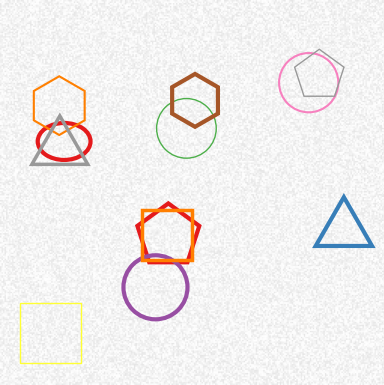[{"shape": "oval", "thickness": 3, "radius": 0.34, "center": [0.167, 0.633]}, {"shape": "pentagon", "thickness": 3, "radius": 0.42, "center": [0.437, 0.387]}, {"shape": "triangle", "thickness": 3, "radius": 0.42, "center": [0.893, 0.403]}, {"shape": "circle", "thickness": 1, "radius": 0.39, "center": [0.484, 0.667]}, {"shape": "circle", "thickness": 3, "radius": 0.42, "center": [0.404, 0.254]}, {"shape": "square", "thickness": 2.5, "radius": 0.33, "center": [0.435, 0.389]}, {"shape": "hexagon", "thickness": 1.5, "radius": 0.38, "center": [0.154, 0.726]}, {"shape": "square", "thickness": 1, "radius": 0.39, "center": [0.131, 0.134]}, {"shape": "hexagon", "thickness": 3, "radius": 0.34, "center": [0.507, 0.739]}, {"shape": "circle", "thickness": 1.5, "radius": 0.38, "center": [0.802, 0.785]}, {"shape": "pentagon", "thickness": 1, "radius": 0.34, "center": [0.829, 0.805]}, {"shape": "triangle", "thickness": 2.5, "radius": 0.42, "center": [0.155, 0.615]}]